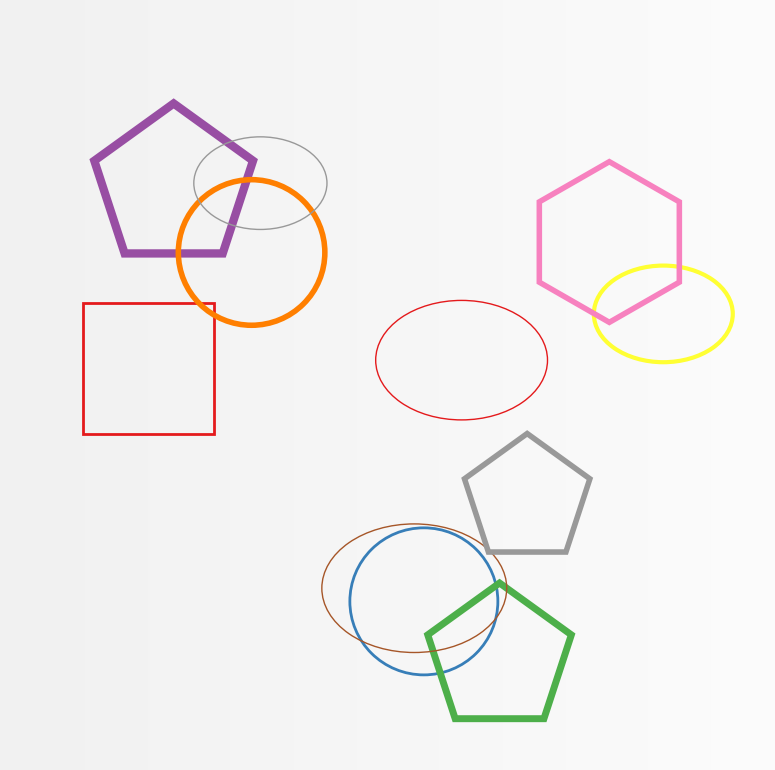[{"shape": "oval", "thickness": 0.5, "radius": 0.55, "center": [0.596, 0.532]}, {"shape": "square", "thickness": 1, "radius": 0.42, "center": [0.191, 0.522]}, {"shape": "circle", "thickness": 1, "radius": 0.48, "center": [0.547, 0.219]}, {"shape": "pentagon", "thickness": 2.5, "radius": 0.49, "center": [0.645, 0.145]}, {"shape": "pentagon", "thickness": 3, "radius": 0.54, "center": [0.224, 0.758]}, {"shape": "circle", "thickness": 2, "radius": 0.47, "center": [0.325, 0.672]}, {"shape": "oval", "thickness": 1.5, "radius": 0.45, "center": [0.856, 0.592]}, {"shape": "oval", "thickness": 0.5, "radius": 0.6, "center": [0.535, 0.236]}, {"shape": "hexagon", "thickness": 2, "radius": 0.52, "center": [0.786, 0.686]}, {"shape": "oval", "thickness": 0.5, "radius": 0.43, "center": [0.336, 0.762]}, {"shape": "pentagon", "thickness": 2, "radius": 0.43, "center": [0.68, 0.352]}]